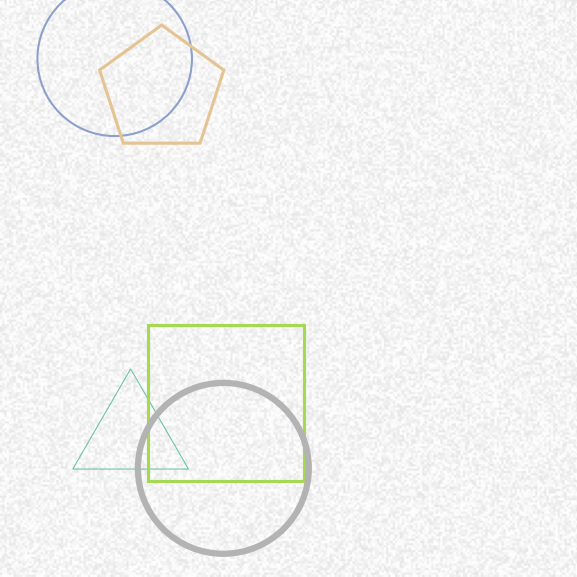[{"shape": "triangle", "thickness": 0.5, "radius": 0.58, "center": [0.226, 0.245]}, {"shape": "circle", "thickness": 1, "radius": 0.67, "center": [0.199, 0.897]}, {"shape": "square", "thickness": 1.5, "radius": 0.68, "center": [0.391, 0.301]}, {"shape": "pentagon", "thickness": 1.5, "radius": 0.57, "center": [0.28, 0.843]}, {"shape": "circle", "thickness": 3, "radius": 0.74, "center": [0.387, 0.188]}]